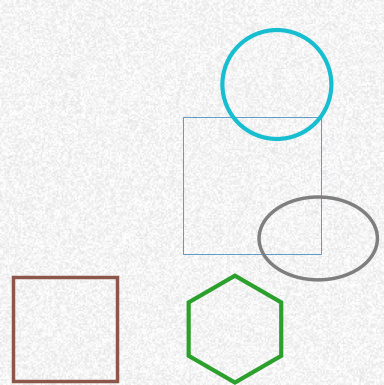[{"shape": "square", "thickness": 0.5, "radius": 0.89, "center": [0.654, 0.519]}, {"shape": "hexagon", "thickness": 3, "radius": 0.69, "center": [0.61, 0.145]}, {"shape": "square", "thickness": 2.5, "radius": 0.68, "center": [0.169, 0.145]}, {"shape": "oval", "thickness": 2.5, "radius": 0.77, "center": [0.827, 0.381]}, {"shape": "circle", "thickness": 3, "radius": 0.71, "center": [0.719, 0.781]}]